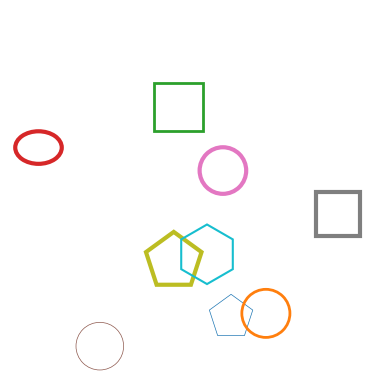[{"shape": "pentagon", "thickness": 0.5, "radius": 0.3, "center": [0.6, 0.176]}, {"shape": "circle", "thickness": 2, "radius": 0.31, "center": [0.691, 0.186]}, {"shape": "square", "thickness": 2, "radius": 0.32, "center": [0.464, 0.722]}, {"shape": "oval", "thickness": 3, "radius": 0.3, "center": [0.1, 0.617]}, {"shape": "circle", "thickness": 0.5, "radius": 0.31, "center": [0.259, 0.101]}, {"shape": "circle", "thickness": 3, "radius": 0.3, "center": [0.579, 0.557]}, {"shape": "square", "thickness": 3, "radius": 0.29, "center": [0.878, 0.444]}, {"shape": "pentagon", "thickness": 3, "radius": 0.38, "center": [0.451, 0.322]}, {"shape": "hexagon", "thickness": 1.5, "radius": 0.39, "center": [0.538, 0.34]}]